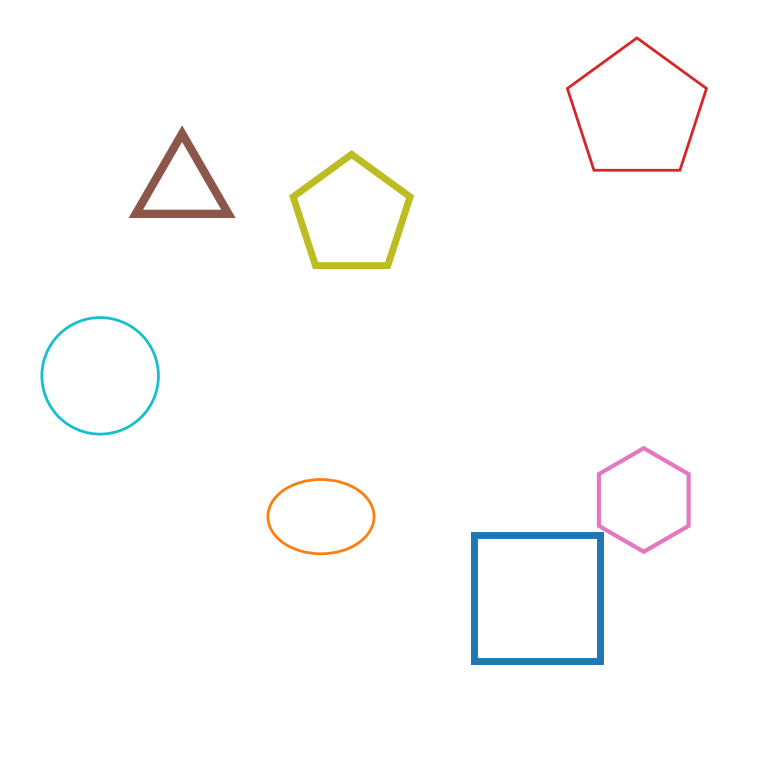[{"shape": "square", "thickness": 2.5, "radius": 0.41, "center": [0.698, 0.223]}, {"shape": "oval", "thickness": 1, "radius": 0.34, "center": [0.417, 0.329]}, {"shape": "pentagon", "thickness": 1, "radius": 0.47, "center": [0.827, 0.856]}, {"shape": "triangle", "thickness": 3, "radius": 0.35, "center": [0.237, 0.757]}, {"shape": "hexagon", "thickness": 1.5, "radius": 0.34, "center": [0.836, 0.351]}, {"shape": "pentagon", "thickness": 2.5, "radius": 0.4, "center": [0.457, 0.72]}, {"shape": "circle", "thickness": 1, "radius": 0.38, "center": [0.13, 0.512]}]